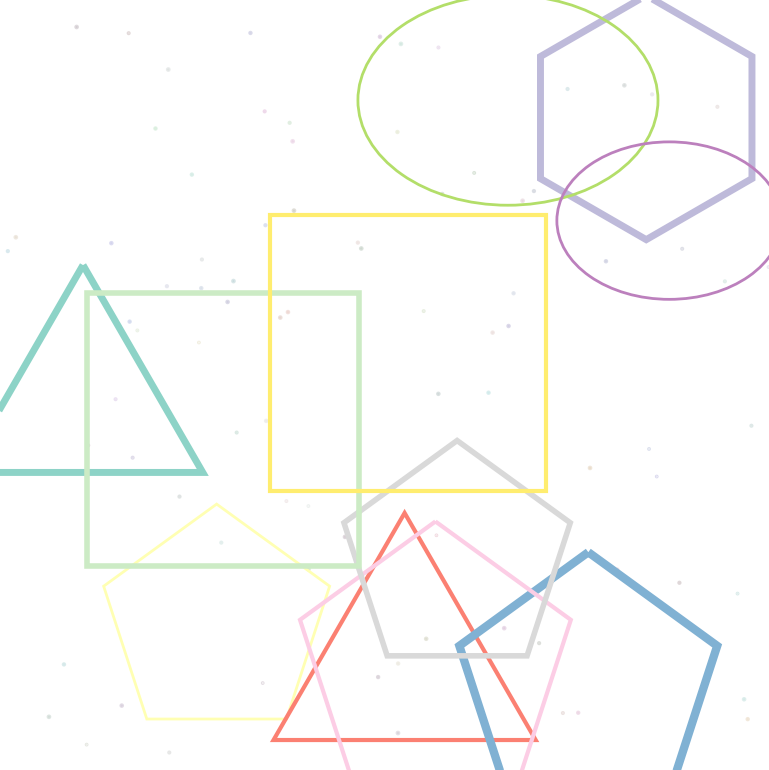[{"shape": "triangle", "thickness": 2.5, "radius": 0.9, "center": [0.108, 0.476]}, {"shape": "pentagon", "thickness": 1, "radius": 0.77, "center": [0.281, 0.191]}, {"shape": "hexagon", "thickness": 2.5, "radius": 0.79, "center": [0.839, 0.847]}, {"shape": "triangle", "thickness": 1.5, "radius": 0.98, "center": [0.525, 0.137]}, {"shape": "pentagon", "thickness": 3, "radius": 0.88, "center": [0.764, 0.107]}, {"shape": "oval", "thickness": 1, "radius": 0.97, "center": [0.66, 0.87]}, {"shape": "pentagon", "thickness": 1.5, "radius": 0.92, "center": [0.565, 0.138]}, {"shape": "pentagon", "thickness": 2, "radius": 0.77, "center": [0.594, 0.273]}, {"shape": "oval", "thickness": 1, "radius": 0.73, "center": [0.869, 0.713]}, {"shape": "square", "thickness": 2, "radius": 0.88, "center": [0.29, 0.442]}, {"shape": "square", "thickness": 1.5, "radius": 0.9, "center": [0.53, 0.541]}]